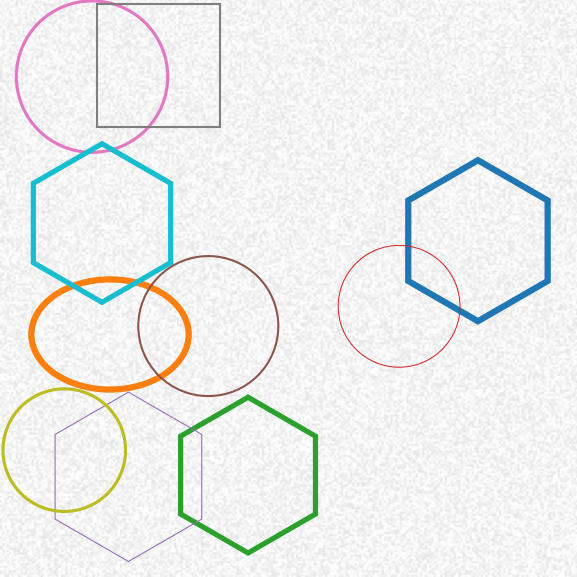[{"shape": "hexagon", "thickness": 3, "radius": 0.7, "center": [0.828, 0.582]}, {"shape": "oval", "thickness": 3, "radius": 0.68, "center": [0.191, 0.42]}, {"shape": "hexagon", "thickness": 2.5, "radius": 0.67, "center": [0.43, 0.176]}, {"shape": "circle", "thickness": 0.5, "radius": 0.53, "center": [0.691, 0.469]}, {"shape": "hexagon", "thickness": 0.5, "radius": 0.73, "center": [0.222, 0.174]}, {"shape": "circle", "thickness": 1, "radius": 0.61, "center": [0.361, 0.434]}, {"shape": "circle", "thickness": 1.5, "radius": 0.66, "center": [0.159, 0.866]}, {"shape": "square", "thickness": 1, "radius": 0.53, "center": [0.274, 0.885]}, {"shape": "circle", "thickness": 1.5, "radius": 0.53, "center": [0.111, 0.22]}, {"shape": "hexagon", "thickness": 2.5, "radius": 0.69, "center": [0.177, 0.613]}]